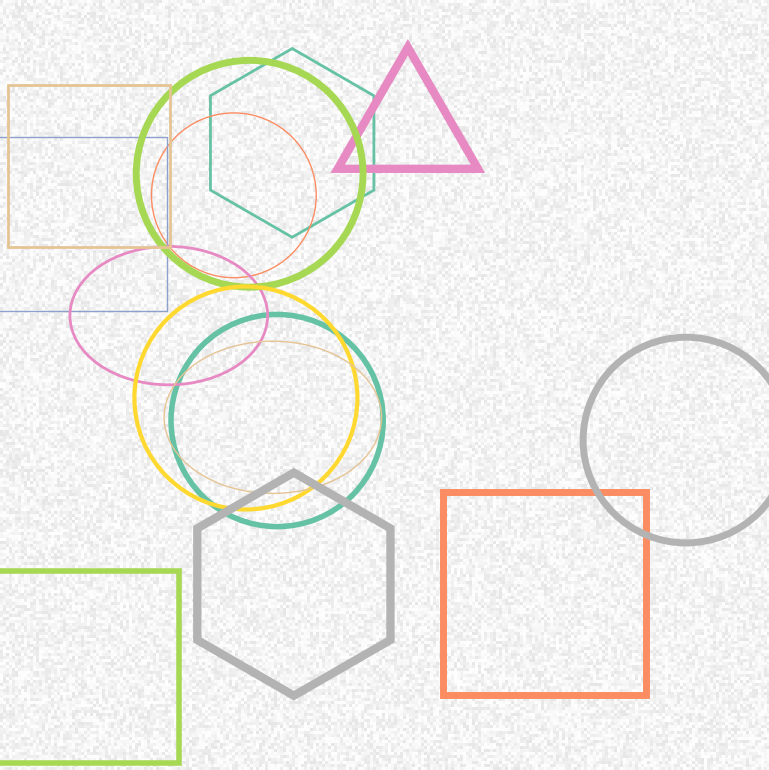[{"shape": "circle", "thickness": 2, "radius": 0.69, "center": [0.36, 0.454]}, {"shape": "hexagon", "thickness": 1, "radius": 0.61, "center": [0.379, 0.814]}, {"shape": "square", "thickness": 2.5, "radius": 0.66, "center": [0.708, 0.229]}, {"shape": "circle", "thickness": 0.5, "radius": 0.54, "center": [0.304, 0.746]}, {"shape": "square", "thickness": 0.5, "radius": 0.57, "center": [0.104, 0.709]}, {"shape": "oval", "thickness": 1, "radius": 0.64, "center": [0.219, 0.59]}, {"shape": "triangle", "thickness": 3, "radius": 0.53, "center": [0.53, 0.833]}, {"shape": "circle", "thickness": 2.5, "radius": 0.74, "center": [0.324, 0.774]}, {"shape": "square", "thickness": 2, "radius": 0.62, "center": [0.108, 0.133]}, {"shape": "circle", "thickness": 1.5, "radius": 0.72, "center": [0.319, 0.483]}, {"shape": "square", "thickness": 1, "radius": 0.53, "center": [0.116, 0.784]}, {"shape": "oval", "thickness": 0.5, "radius": 0.71, "center": [0.354, 0.458]}, {"shape": "hexagon", "thickness": 3, "radius": 0.72, "center": [0.382, 0.241]}, {"shape": "circle", "thickness": 2.5, "radius": 0.67, "center": [0.891, 0.428]}]